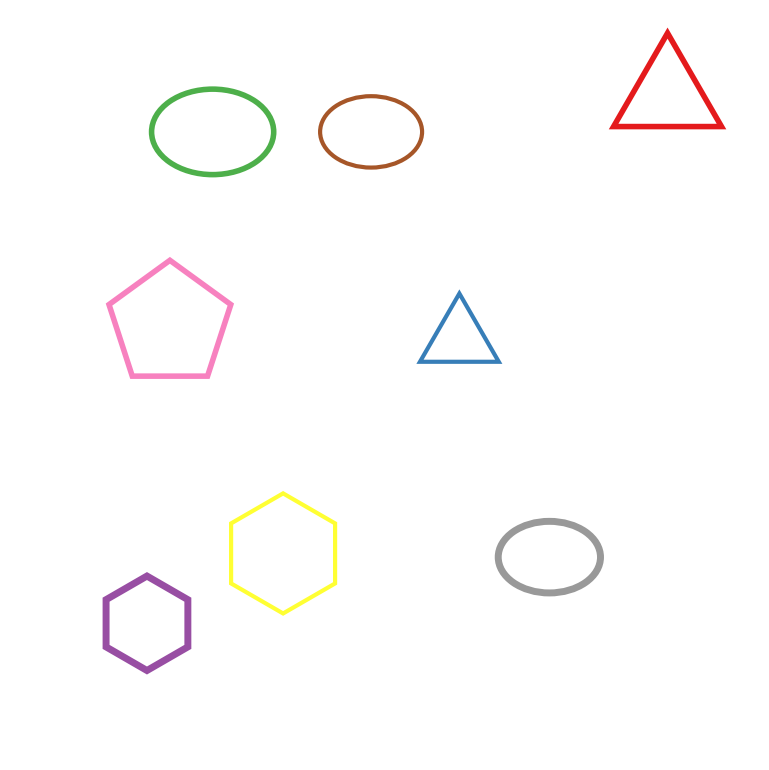[{"shape": "triangle", "thickness": 2, "radius": 0.4, "center": [0.867, 0.876]}, {"shape": "triangle", "thickness": 1.5, "radius": 0.3, "center": [0.597, 0.56]}, {"shape": "oval", "thickness": 2, "radius": 0.4, "center": [0.276, 0.829]}, {"shape": "hexagon", "thickness": 2.5, "radius": 0.31, "center": [0.191, 0.191]}, {"shape": "hexagon", "thickness": 1.5, "radius": 0.39, "center": [0.368, 0.281]}, {"shape": "oval", "thickness": 1.5, "radius": 0.33, "center": [0.482, 0.829]}, {"shape": "pentagon", "thickness": 2, "radius": 0.42, "center": [0.221, 0.579]}, {"shape": "oval", "thickness": 2.5, "radius": 0.33, "center": [0.713, 0.276]}]